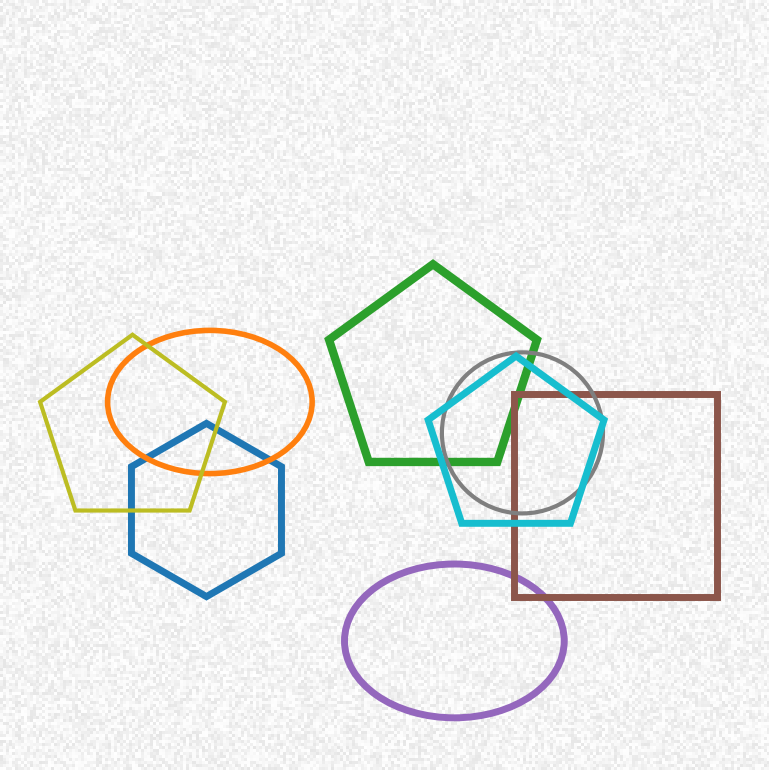[{"shape": "hexagon", "thickness": 2.5, "radius": 0.56, "center": [0.268, 0.338]}, {"shape": "oval", "thickness": 2, "radius": 0.66, "center": [0.273, 0.478]}, {"shape": "pentagon", "thickness": 3, "radius": 0.71, "center": [0.562, 0.515]}, {"shape": "oval", "thickness": 2.5, "radius": 0.71, "center": [0.59, 0.168]}, {"shape": "square", "thickness": 2.5, "radius": 0.66, "center": [0.799, 0.356]}, {"shape": "circle", "thickness": 1.5, "radius": 0.52, "center": [0.679, 0.438]}, {"shape": "pentagon", "thickness": 1.5, "radius": 0.63, "center": [0.172, 0.439]}, {"shape": "pentagon", "thickness": 2.5, "radius": 0.6, "center": [0.67, 0.418]}]